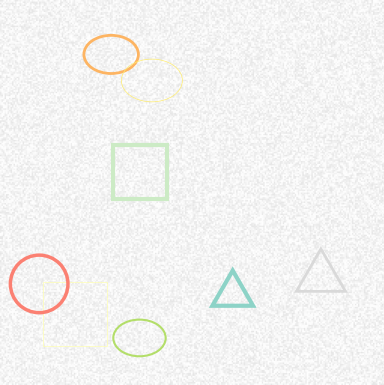[{"shape": "triangle", "thickness": 3, "radius": 0.3, "center": [0.604, 0.236]}, {"shape": "square", "thickness": 0.5, "radius": 0.41, "center": [0.195, 0.185]}, {"shape": "circle", "thickness": 2.5, "radius": 0.37, "center": [0.102, 0.263]}, {"shape": "oval", "thickness": 2, "radius": 0.35, "center": [0.289, 0.859]}, {"shape": "oval", "thickness": 1.5, "radius": 0.34, "center": [0.362, 0.122]}, {"shape": "triangle", "thickness": 2, "radius": 0.37, "center": [0.834, 0.28]}, {"shape": "square", "thickness": 3, "radius": 0.35, "center": [0.364, 0.553]}, {"shape": "oval", "thickness": 0.5, "radius": 0.4, "center": [0.395, 0.791]}]